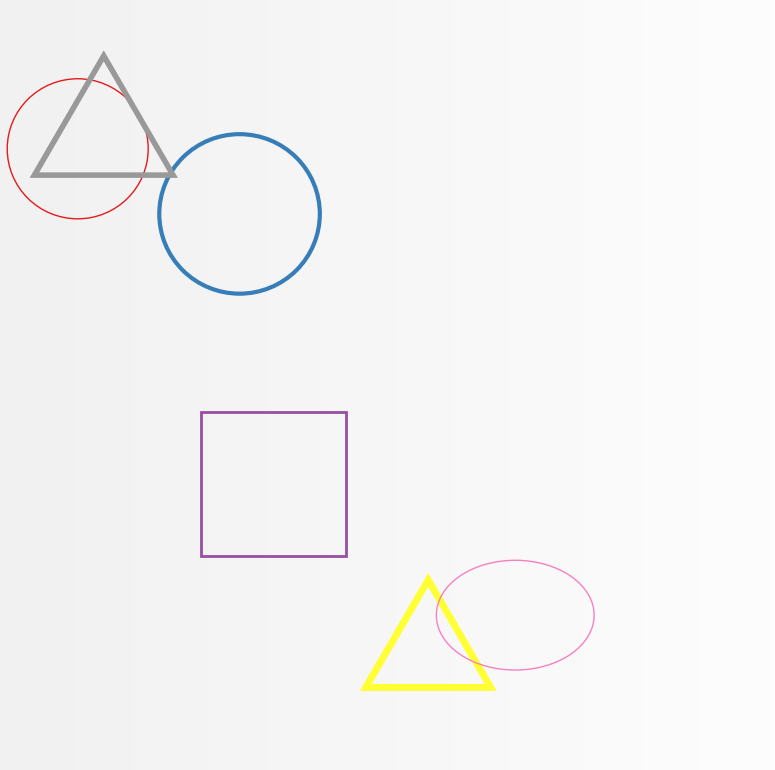[{"shape": "circle", "thickness": 0.5, "radius": 0.45, "center": [0.1, 0.807]}, {"shape": "circle", "thickness": 1.5, "radius": 0.52, "center": [0.309, 0.722]}, {"shape": "square", "thickness": 1, "radius": 0.47, "center": [0.352, 0.371]}, {"shape": "triangle", "thickness": 2.5, "radius": 0.47, "center": [0.553, 0.154]}, {"shape": "oval", "thickness": 0.5, "radius": 0.51, "center": [0.665, 0.201]}, {"shape": "triangle", "thickness": 2, "radius": 0.52, "center": [0.134, 0.824]}]